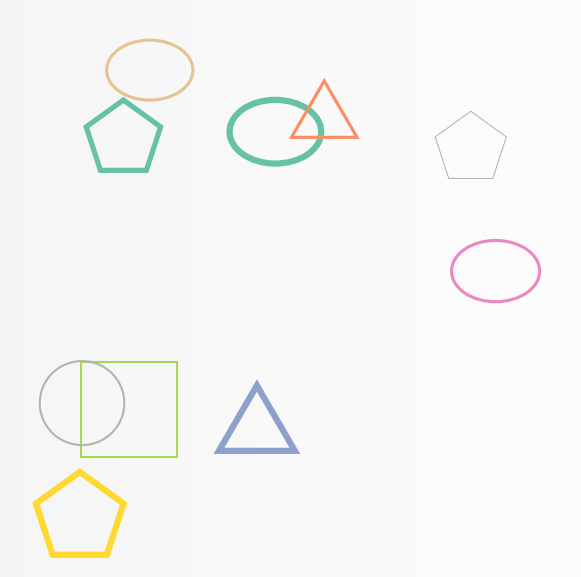[{"shape": "oval", "thickness": 3, "radius": 0.39, "center": [0.474, 0.771]}, {"shape": "pentagon", "thickness": 2.5, "radius": 0.34, "center": [0.212, 0.759]}, {"shape": "triangle", "thickness": 1.5, "radius": 0.33, "center": [0.558, 0.794]}, {"shape": "triangle", "thickness": 3, "radius": 0.38, "center": [0.442, 0.256]}, {"shape": "oval", "thickness": 1.5, "radius": 0.38, "center": [0.853, 0.53]}, {"shape": "square", "thickness": 1, "radius": 0.41, "center": [0.222, 0.29]}, {"shape": "pentagon", "thickness": 3, "radius": 0.4, "center": [0.137, 0.103]}, {"shape": "oval", "thickness": 1.5, "radius": 0.37, "center": [0.258, 0.878]}, {"shape": "pentagon", "thickness": 0.5, "radius": 0.32, "center": [0.81, 0.742]}, {"shape": "circle", "thickness": 1, "radius": 0.36, "center": [0.141, 0.301]}]